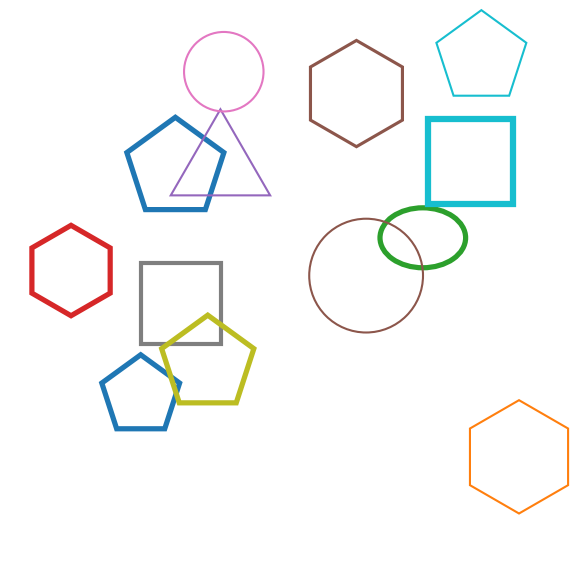[{"shape": "pentagon", "thickness": 2.5, "radius": 0.35, "center": [0.244, 0.314]}, {"shape": "pentagon", "thickness": 2.5, "radius": 0.44, "center": [0.304, 0.708]}, {"shape": "hexagon", "thickness": 1, "radius": 0.49, "center": [0.899, 0.208]}, {"shape": "oval", "thickness": 2.5, "radius": 0.37, "center": [0.732, 0.587]}, {"shape": "hexagon", "thickness": 2.5, "radius": 0.39, "center": [0.123, 0.531]}, {"shape": "triangle", "thickness": 1, "radius": 0.5, "center": [0.382, 0.711]}, {"shape": "circle", "thickness": 1, "radius": 0.49, "center": [0.634, 0.522]}, {"shape": "hexagon", "thickness": 1.5, "radius": 0.46, "center": [0.617, 0.837]}, {"shape": "circle", "thickness": 1, "radius": 0.34, "center": [0.388, 0.875]}, {"shape": "square", "thickness": 2, "radius": 0.35, "center": [0.314, 0.473]}, {"shape": "pentagon", "thickness": 2.5, "radius": 0.42, "center": [0.36, 0.369]}, {"shape": "square", "thickness": 3, "radius": 0.37, "center": [0.815, 0.72]}, {"shape": "pentagon", "thickness": 1, "radius": 0.41, "center": [0.834, 0.9]}]